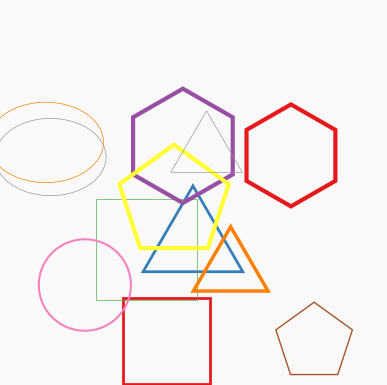[{"shape": "hexagon", "thickness": 3, "radius": 0.66, "center": [0.751, 0.596]}, {"shape": "square", "thickness": 2, "radius": 0.56, "center": [0.43, 0.115]}, {"shape": "triangle", "thickness": 2, "radius": 0.74, "center": [0.498, 0.369]}, {"shape": "square", "thickness": 0.5, "radius": 0.66, "center": [0.378, 0.352]}, {"shape": "hexagon", "thickness": 3, "radius": 0.74, "center": [0.472, 0.621]}, {"shape": "oval", "thickness": 0.5, "radius": 0.75, "center": [0.118, 0.63]}, {"shape": "triangle", "thickness": 2.5, "radius": 0.56, "center": [0.595, 0.3]}, {"shape": "pentagon", "thickness": 3, "radius": 0.74, "center": [0.449, 0.476]}, {"shape": "pentagon", "thickness": 1, "radius": 0.52, "center": [0.811, 0.111]}, {"shape": "circle", "thickness": 1.5, "radius": 0.59, "center": [0.219, 0.26]}, {"shape": "triangle", "thickness": 0.5, "radius": 0.53, "center": [0.533, 0.606]}, {"shape": "oval", "thickness": 0.5, "radius": 0.72, "center": [0.13, 0.592]}]